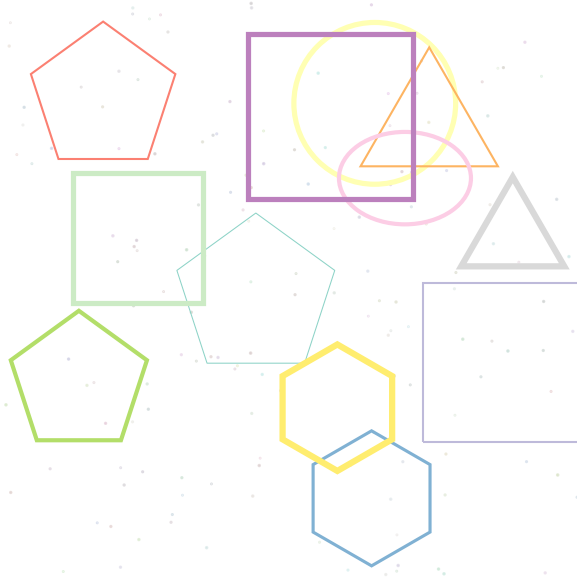[{"shape": "pentagon", "thickness": 0.5, "radius": 0.72, "center": [0.443, 0.487]}, {"shape": "circle", "thickness": 2.5, "radius": 0.7, "center": [0.649, 0.82]}, {"shape": "square", "thickness": 1, "radius": 0.69, "center": [0.87, 0.371]}, {"shape": "pentagon", "thickness": 1, "radius": 0.66, "center": [0.179, 0.83]}, {"shape": "hexagon", "thickness": 1.5, "radius": 0.58, "center": [0.643, 0.136]}, {"shape": "triangle", "thickness": 1, "radius": 0.69, "center": [0.743, 0.78]}, {"shape": "pentagon", "thickness": 2, "radius": 0.62, "center": [0.137, 0.337]}, {"shape": "oval", "thickness": 2, "radius": 0.57, "center": [0.701, 0.691]}, {"shape": "triangle", "thickness": 3, "radius": 0.52, "center": [0.888, 0.589]}, {"shape": "square", "thickness": 2.5, "radius": 0.72, "center": [0.572, 0.797]}, {"shape": "square", "thickness": 2.5, "radius": 0.56, "center": [0.239, 0.587]}, {"shape": "hexagon", "thickness": 3, "radius": 0.55, "center": [0.584, 0.293]}]